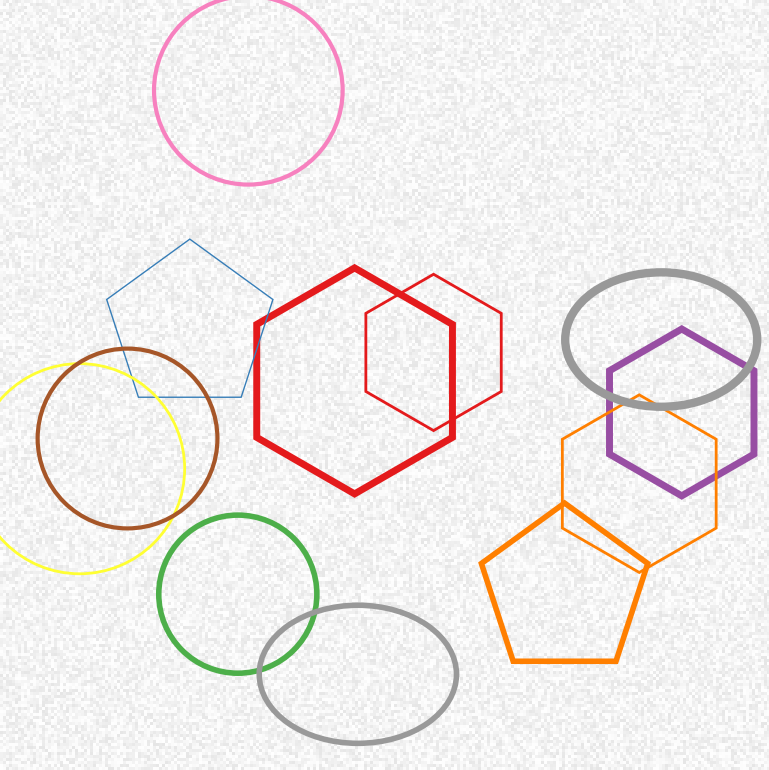[{"shape": "hexagon", "thickness": 2.5, "radius": 0.73, "center": [0.461, 0.505]}, {"shape": "hexagon", "thickness": 1, "radius": 0.51, "center": [0.563, 0.542]}, {"shape": "pentagon", "thickness": 0.5, "radius": 0.57, "center": [0.246, 0.576]}, {"shape": "circle", "thickness": 2, "radius": 0.51, "center": [0.309, 0.228]}, {"shape": "hexagon", "thickness": 2.5, "radius": 0.54, "center": [0.885, 0.464]}, {"shape": "pentagon", "thickness": 2, "radius": 0.57, "center": [0.733, 0.233]}, {"shape": "hexagon", "thickness": 1, "radius": 0.58, "center": [0.83, 0.372]}, {"shape": "circle", "thickness": 1, "radius": 0.68, "center": [0.103, 0.391]}, {"shape": "circle", "thickness": 1.5, "radius": 0.58, "center": [0.166, 0.431]}, {"shape": "circle", "thickness": 1.5, "radius": 0.61, "center": [0.323, 0.883]}, {"shape": "oval", "thickness": 3, "radius": 0.62, "center": [0.859, 0.559]}, {"shape": "oval", "thickness": 2, "radius": 0.64, "center": [0.465, 0.124]}]